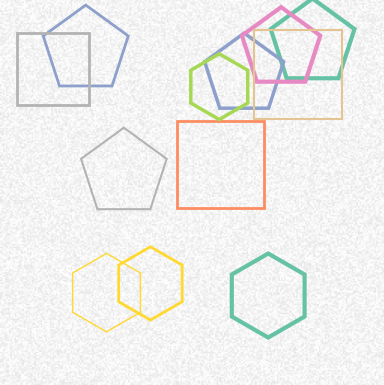[{"shape": "hexagon", "thickness": 3, "radius": 0.55, "center": [0.697, 0.232]}, {"shape": "pentagon", "thickness": 3, "radius": 0.57, "center": [0.812, 0.889]}, {"shape": "square", "thickness": 2, "radius": 0.56, "center": [0.573, 0.572]}, {"shape": "pentagon", "thickness": 2, "radius": 0.58, "center": [0.223, 0.871]}, {"shape": "pentagon", "thickness": 2.5, "radius": 0.54, "center": [0.634, 0.806]}, {"shape": "pentagon", "thickness": 3, "radius": 0.54, "center": [0.73, 0.874]}, {"shape": "hexagon", "thickness": 2.5, "radius": 0.43, "center": [0.57, 0.775]}, {"shape": "hexagon", "thickness": 1, "radius": 0.51, "center": [0.277, 0.24]}, {"shape": "hexagon", "thickness": 2, "radius": 0.48, "center": [0.391, 0.264]}, {"shape": "square", "thickness": 1.5, "radius": 0.57, "center": [0.774, 0.806]}, {"shape": "square", "thickness": 2, "radius": 0.47, "center": [0.137, 0.821]}, {"shape": "pentagon", "thickness": 1.5, "radius": 0.58, "center": [0.322, 0.551]}]